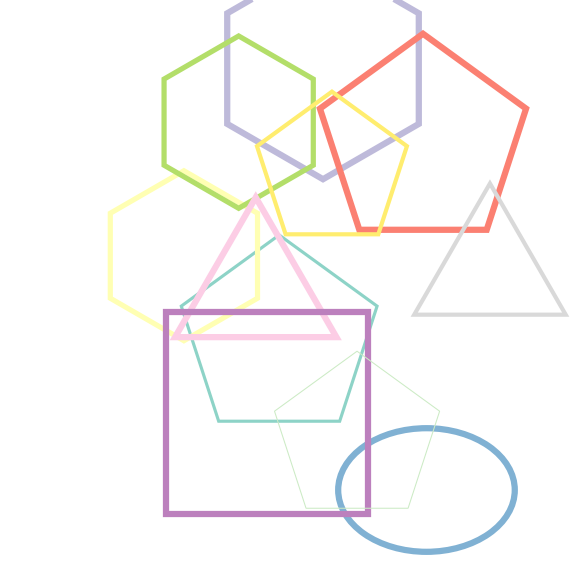[{"shape": "pentagon", "thickness": 1.5, "radius": 0.89, "center": [0.483, 0.414]}, {"shape": "hexagon", "thickness": 2.5, "radius": 0.74, "center": [0.318, 0.556]}, {"shape": "hexagon", "thickness": 3, "radius": 0.96, "center": [0.559, 0.88]}, {"shape": "pentagon", "thickness": 3, "radius": 0.94, "center": [0.732, 0.753]}, {"shape": "oval", "thickness": 3, "radius": 0.76, "center": [0.738, 0.151]}, {"shape": "hexagon", "thickness": 2.5, "radius": 0.75, "center": [0.413, 0.788]}, {"shape": "triangle", "thickness": 3, "radius": 0.81, "center": [0.443, 0.496]}, {"shape": "triangle", "thickness": 2, "radius": 0.76, "center": [0.848, 0.53]}, {"shape": "square", "thickness": 3, "radius": 0.88, "center": [0.463, 0.284]}, {"shape": "pentagon", "thickness": 0.5, "radius": 0.75, "center": [0.618, 0.241]}, {"shape": "pentagon", "thickness": 2, "radius": 0.68, "center": [0.575, 0.704]}]